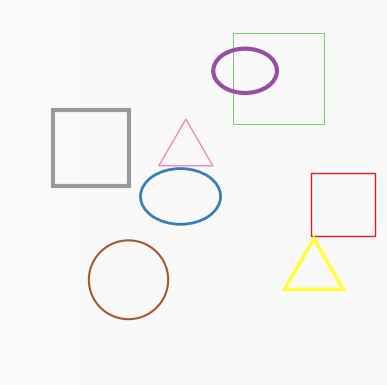[{"shape": "square", "thickness": 1, "radius": 0.41, "center": [0.884, 0.468]}, {"shape": "oval", "thickness": 2, "radius": 0.52, "center": [0.466, 0.49]}, {"shape": "square", "thickness": 0.5, "radius": 0.59, "center": [0.719, 0.795]}, {"shape": "oval", "thickness": 3, "radius": 0.41, "center": [0.633, 0.816]}, {"shape": "triangle", "thickness": 2.5, "radius": 0.44, "center": [0.81, 0.292]}, {"shape": "circle", "thickness": 1.5, "radius": 0.51, "center": [0.332, 0.273]}, {"shape": "triangle", "thickness": 1, "radius": 0.4, "center": [0.48, 0.61]}, {"shape": "square", "thickness": 3, "radius": 0.49, "center": [0.236, 0.615]}]